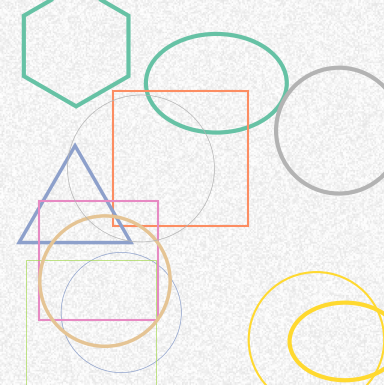[{"shape": "oval", "thickness": 3, "radius": 0.91, "center": [0.562, 0.784]}, {"shape": "hexagon", "thickness": 3, "radius": 0.78, "center": [0.198, 0.881]}, {"shape": "square", "thickness": 1.5, "radius": 0.87, "center": [0.468, 0.589]}, {"shape": "triangle", "thickness": 2.5, "radius": 0.84, "center": [0.195, 0.454]}, {"shape": "circle", "thickness": 0.5, "radius": 0.78, "center": [0.315, 0.188]}, {"shape": "square", "thickness": 1.5, "radius": 0.77, "center": [0.255, 0.323]}, {"shape": "square", "thickness": 0.5, "radius": 0.85, "center": [0.237, 0.156]}, {"shape": "circle", "thickness": 1.5, "radius": 0.88, "center": [0.822, 0.117]}, {"shape": "oval", "thickness": 3, "radius": 0.72, "center": [0.896, 0.113]}, {"shape": "circle", "thickness": 2.5, "radius": 0.85, "center": [0.273, 0.27]}, {"shape": "circle", "thickness": 3, "radius": 0.82, "center": [0.88, 0.661]}, {"shape": "circle", "thickness": 0.5, "radius": 0.95, "center": [0.366, 0.562]}]